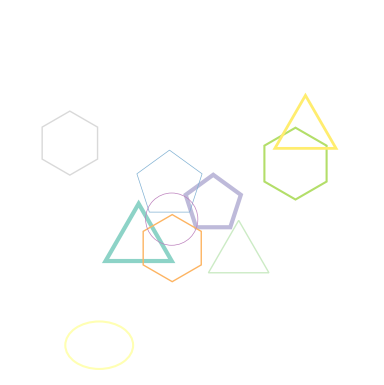[{"shape": "triangle", "thickness": 3, "radius": 0.5, "center": [0.36, 0.372]}, {"shape": "oval", "thickness": 1.5, "radius": 0.44, "center": [0.258, 0.103]}, {"shape": "pentagon", "thickness": 3, "radius": 0.38, "center": [0.554, 0.471]}, {"shape": "pentagon", "thickness": 0.5, "radius": 0.45, "center": [0.44, 0.521]}, {"shape": "hexagon", "thickness": 1, "radius": 0.44, "center": [0.447, 0.355]}, {"shape": "hexagon", "thickness": 1.5, "radius": 0.47, "center": [0.768, 0.575]}, {"shape": "hexagon", "thickness": 1, "radius": 0.42, "center": [0.181, 0.628]}, {"shape": "circle", "thickness": 0.5, "radius": 0.34, "center": [0.446, 0.431]}, {"shape": "triangle", "thickness": 1, "radius": 0.45, "center": [0.62, 0.337]}, {"shape": "triangle", "thickness": 2, "radius": 0.46, "center": [0.793, 0.66]}]